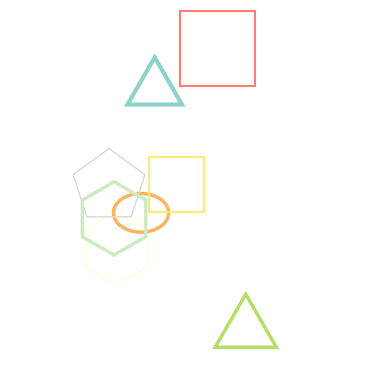[{"shape": "triangle", "thickness": 3, "radius": 0.41, "center": [0.402, 0.769]}, {"shape": "hexagon", "thickness": 0.5, "radius": 0.47, "center": [0.303, 0.355]}, {"shape": "square", "thickness": 1.5, "radius": 0.49, "center": [0.565, 0.874]}, {"shape": "oval", "thickness": 2.5, "radius": 0.36, "center": [0.366, 0.447]}, {"shape": "triangle", "thickness": 2.5, "radius": 0.46, "center": [0.638, 0.144]}, {"shape": "pentagon", "thickness": 1, "radius": 0.49, "center": [0.283, 0.516]}, {"shape": "hexagon", "thickness": 2.5, "radius": 0.48, "center": [0.296, 0.433]}, {"shape": "square", "thickness": 1.5, "radius": 0.36, "center": [0.458, 0.521]}]